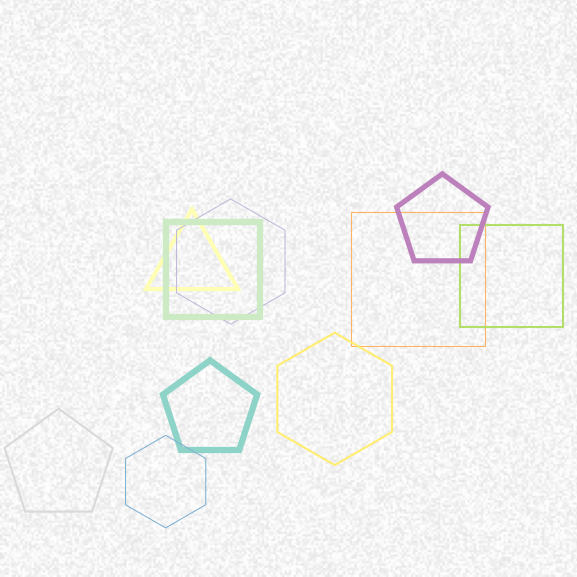[{"shape": "pentagon", "thickness": 3, "radius": 0.43, "center": [0.364, 0.289]}, {"shape": "triangle", "thickness": 2, "radius": 0.46, "center": [0.332, 0.545]}, {"shape": "hexagon", "thickness": 0.5, "radius": 0.54, "center": [0.4, 0.546]}, {"shape": "hexagon", "thickness": 0.5, "radius": 0.4, "center": [0.287, 0.165]}, {"shape": "square", "thickness": 0.5, "radius": 0.58, "center": [0.724, 0.516]}, {"shape": "square", "thickness": 1, "radius": 0.44, "center": [0.886, 0.521]}, {"shape": "pentagon", "thickness": 1, "radius": 0.49, "center": [0.102, 0.193]}, {"shape": "pentagon", "thickness": 2.5, "radius": 0.42, "center": [0.766, 0.615]}, {"shape": "square", "thickness": 3, "radius": 0.41, "center": [0.369, 0.533]}, {"shape": "hexagon", "thickness": 1, "radius": 0.57, "center": [0.58, 0.308]}]